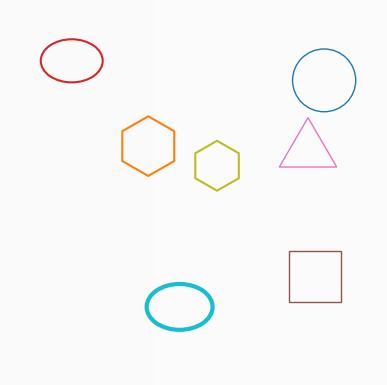[{"shape": "circle", "thickness": 1, "radius": 0.41, "center": [0.836, 0.791]}, {"shape": "hexagon", "thickness": 1.5, "radius": 0.39, "center": [0.383, 0.62]}, {"shape": "oval", "thickness": 1.5, "radius": 0.4, "center": [0.185, 0.842]}, {"shape": "square", "thickness": 1, "radius": 0.33, "center": [0.814, 0.282]}, {"shape": "triangle", "thickness": 1, "radius": 0.43, "center": [0.795, 0.609]}, {"shape": "hexagon", "thickness": 1.5, "radius": 0.32, "center": [0.56, 0.569]}, {"shape": "oval", "thickness": 3, "radius": 0.43, "center": [0.464, 0.203]}]